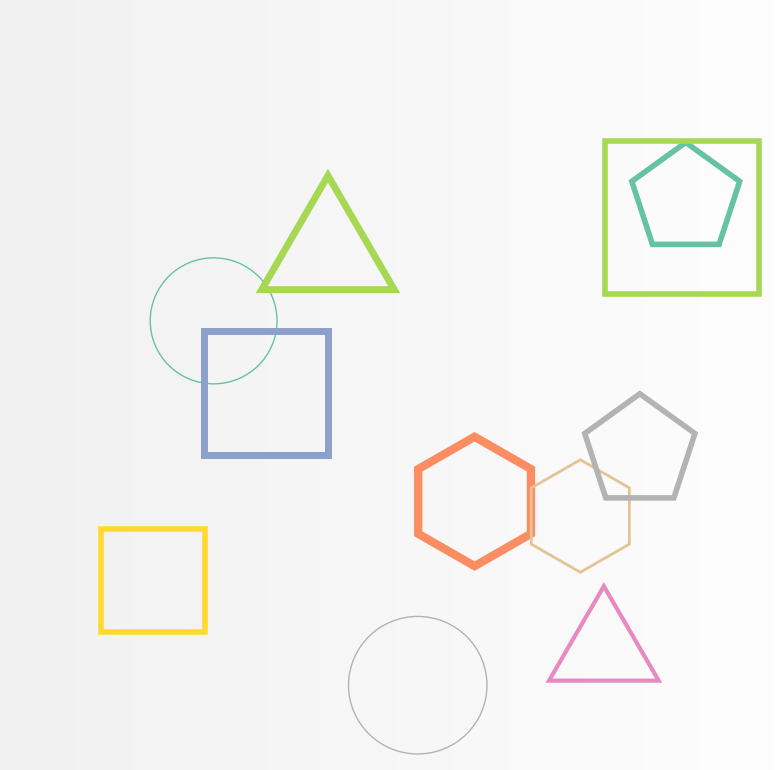[{"shape": "pentagon", "thickness": 2, "radius": 0.37, "center": [0.885, 0.742]}, {"shape": "circle", "thickness": 0.5, "radius": 0.41, "center": [0.276, 0.583]}, {"shape": "hexagon", "thickness": 3, "radius": 0.42, "center": [0.612, 0.349]}, {"shape": "square", "thickness": 2.5, "radius": 0.4, "center": [0.343, 0.49]}, {"shape": "triangle", "thickness": 1.5, "radius": 0.41, "center": [0.779, 0.157]}, {"shape": "square", "thickness": 2, "radius": 0.5, "center": [0.879, 0.718]}, {"shape": "triangle", "thickness": 2.5, "radius": 0.49, "center": [0.423, 0.673]}, {"shape": "square", "thickness": 2, "radius": 0.34, "center": [0.197, 0.246]}, {"shape": "hexagon", "thickness": 1, "radius": 0.37, "center": [0.749, 0.33]}, {"shape": "pentagon", "thickness": 2, "radius": 0.37, "center": [0.826, 0.414]}, {"shape": "circle", "thickness": 0.5, "radius": 0.45, "center": [0.539, 0.11]}]